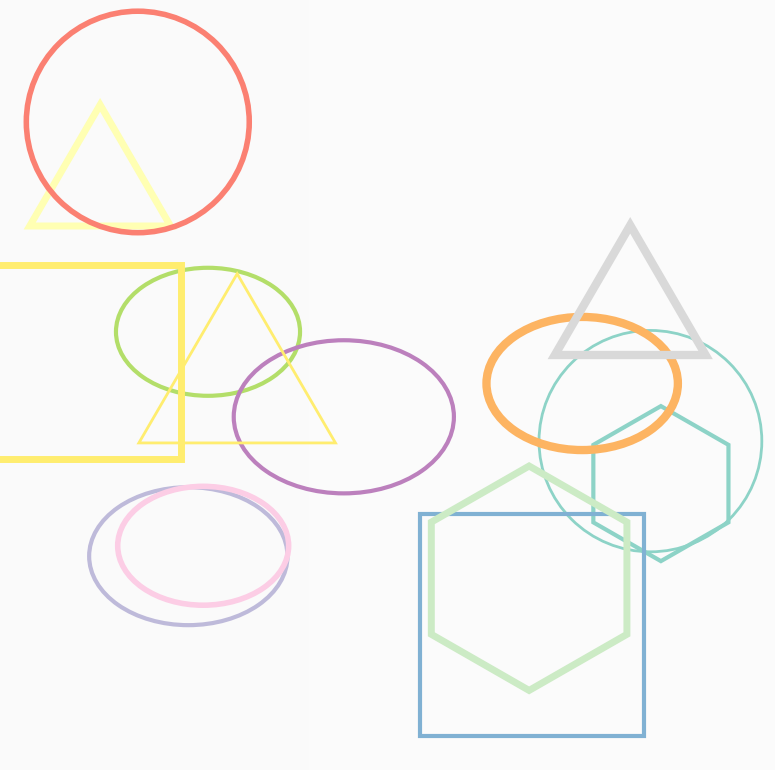[{"shape": "hexagon", "thickness": 1.5, "radius": 0.5, "center": [0.853, 0.372]}, {"shape": "circle", "thickness": 1, "radius": 0.72, "center": [0.839, 0.427]}, {"shape": "triangle", "thickness": 2.5, "radius": 0.52, "center": [0.129, 0.759]}, {"shape": "oval", "thickness": 1.5, "radius": 0.64, "center": [0.243, 0.278]}, {"shape": "circle", "thickness": 2, "radius": 0.72, "center": [0.178, 0.842]}, {"shape": "square", "thickness": 1.5, "radius": 0.72, "center": [0.686, 0.189]}, {"shape": "oval", "thickness": 3, "radius": 0.62, "center": [0.751, 0.502]}, {"shape": "oval", "thickness": 1.5, "radius": 0.59, "center": [0.268, 0.569]}, {"shape": "oval", "thickness": 2, "radius": 0.55, "center": [0.262, 0.291]}, {"shape": "triangle", "thickness": 3, "radius": 0.56, "center": [0.813, 0.595]}, {"shape": "oval", "thickness": 1.5, "radius": 0.71, "center": [0.444, 0.459]}, {"shape": "hexagon", "thickness": 2.5, "radius": 0.73, "center": [0.683, 0.249]}, {"shape": "triangle", "thickness": 1, "radius": 0.73, "center": [0.306, 0.498]}, {"shape": "square", "thickness": 2.5, "radius": 0.63, "center": [0.108, 0.53]}]